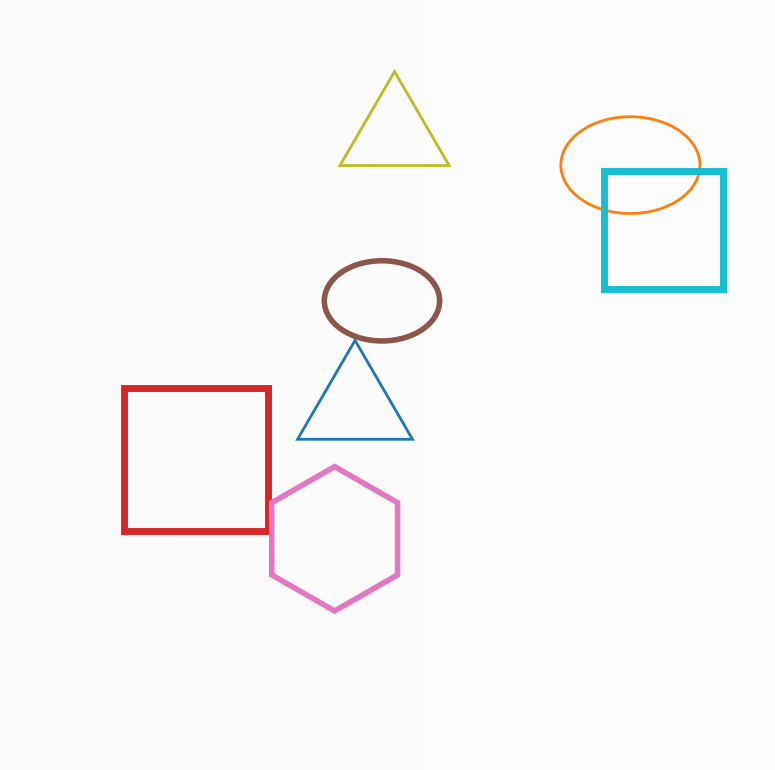[{"shape": "triangle", "thickness": 1, "radius": 0.43, "center": [0.458, 0.472]}, {"shape": "oval", "thickness": 1, "radius": 0.45, "center": [0.813, 0.786]}, {"shape": "square", "thickness": 2.5, "radius": 0.47, "center": [0.253, 0.403]}, {"shape": "oval", "thickness": 2, "radius": 0.37, "center": [0.493, 0.609]}, {"shape": "hexagon", "thickness": 2, "radius": 0.47, "center": [0.432, 0.3]}, {"shape": "triangle", "thickness": 1, "radius": 0.41, "center": [0.509, 0.826]}, {"shape": "square", "thickness": 2.5, "radius": 0.38, "center": [0.856, 0.701]}]